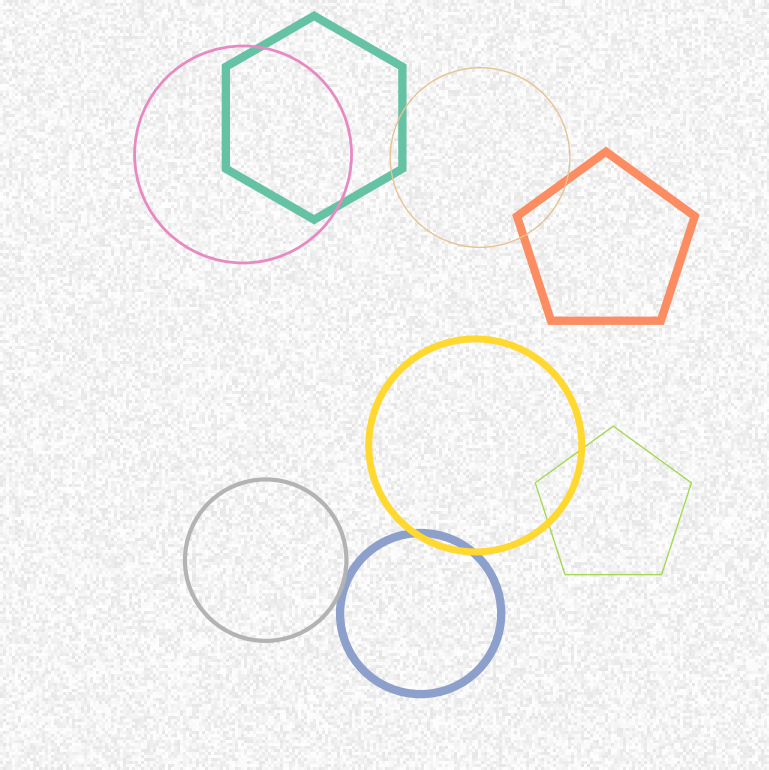[{"shape": "hexagon", "thickness": 3, "radius": 0.66, "center": [0.408, 0.847]}, {"shape": "pentagon", "thickness": 3, "radius": 0.61, "center": [0.787, 0.682]}, {"shape": "circle", "thickness": 3, "radius": 0.52, "center": [0.546, 0.203]}, {"shape": "circle", "thickness": 1, "radius": 0.7, "center": [0.316, 0.799]}, {"shape": "pentagon", "thickness": 0.5, "radius": 0.53, "center": [0.797, 0.34]}, {"shape": "circle", "thickness": 2.5, "radius": 0.69, "center": [0.617, 0.422]}, {"shape": "circle", "thickness": 0.5, "radius": 0.58, "center": [0.623, 0.795]}, {"shape": "circle", "thickness": 1.5, "radius": 0.52, "center": [0.345, 0.273]}]